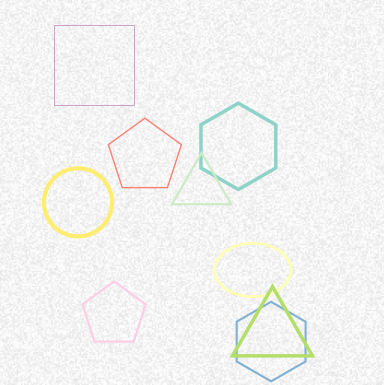[{"shape": "hexagon", "thickness": 2.5, "radius": 0.56, "center": [0.619, 0.62]}, {"shape": "oval", "thickness": 2, "radius": 0.5, "center": [0.657, 0.299]}, {"shape": "pentagon", "thickness": 1, "radius": 0.5, "center": [0.376, 0.593]}, {"shape": "hexagon", "thickness": 1.5, "radius": 0.52, "center": [0.704, 0.113]}, {"shape": "triangle", "thickness": 2.5, "radius": 0.6, "center": [0.708, 0.136]}, {"shape": "pentagon", "thickness": 1.5, "radius": 0.43, "center": [0.296, 0.183]}, {"shape": "square", "thickness": 0.5, "radius": 0.52, "center": [0.245, 0.832]}, {"shape": "triangle", "thickness": 1.5, "radius": 0.44, "center": [0.524, 0.514]}, {"shape": "circle", "thickness": 3, "radius": 0.44, "center": [0.203, 0.474]}]